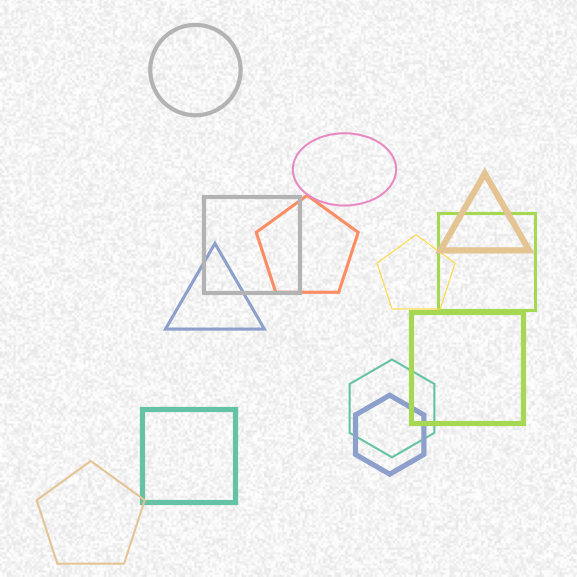[{"shape": "square", "thickness": 2.5, "radius": 0.4, "center": [0.327, 0.21]}, {"shape": "hexagon", "thickness": 1, "radius": 0.42, "center": [0.679, 0.292]}, {"shape": "pentagon", "thickness": 1.5, "radius": 0.46, "center": [0.532, 0.568]}, {"shape": "triangle", "thickness": 1.5, "radius": 0.49, "center": [0.372, 0.479]}, {"shape": "hexagon", "thickness": 2.5, "radius": 0.34, "center": [0.675, 0.246]}, {"shape": "oval", "thickness": 1, "radius": 0.45, "center": [0.597, 0.706]}, {"shape": "square", "thickness": 1.5, "radius": 0.42, "center": [0.843, 0.546]}, {"shape": "square", "thickness": 2.5, "radius": 0.48, "center": [0.809, 0.363]}, {"shape": "pentagon", "thickness": 0.5, "radius": 0.36, "center": [0.72, 0.522]}, {"shape": "pentagon", "thickness": 1, "radius": 0.49, "center": [0.157, 0.103]}, {"shape": "triangle", "thickness": 3, "radius": 0.44, "center": [0.84, 0.61]}, {"shape": "circle", "thickness": 2, "radius": 0.39, "center": [0.338, 0.878]}, {"shape": "square", "thickness": 2, "radius": 0.41, "center": [0.437, 0.575]}]